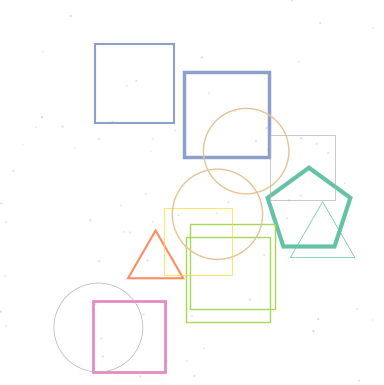[{"shape": "triangle", "thickness": 0.5, "radius": 0.48, "center": [0.838, 0.379]}, {"shape": "pentagon", "thickness": 3, "radius": 0.57, "center": [0.802, 0.451]}, {"shape": "triangle", "thickness": 1.5, "radius": 0.41, "center": [0.404, 0.319]}, {"shape": "square", "thickness": 2.5, "radius": 0.55, "center": [0.587, 0.703]}, {"shape": "square", "thickness": 1.5, "radius": 0.51, "center": [0.348, 0.783]}, {"shape": "square", "thickness": 2, "radius": 0.46, "center": [0.335, 0.126]}, {"shape": "square", "thickness": 1, "radius": 0.55, "center": [0.603, 0.308]}, {"shape": "square", "thickness": 1, "radius": 0.55, "center": [0.591, 0.274]}, {"shape": "square", "thickness": 0.5, "radius": 0.44, "center": [0.514, 0.374]}, {"shape": "circle", "thickness": 1, "radius": 0.55, "center": [0.639, 0.607]}, {"shape": "circle", "thickness": 1, "radius": 0.59, "center": [0.565, 0.443]}, {"shape": "square", "thickness": 0.5, "radius": 0.42, "center": [0.786, 0.566]}, {"shape": "circle", "thickness": 0.5, "radius": 0.58, "center": [0.256, 0.149]}]